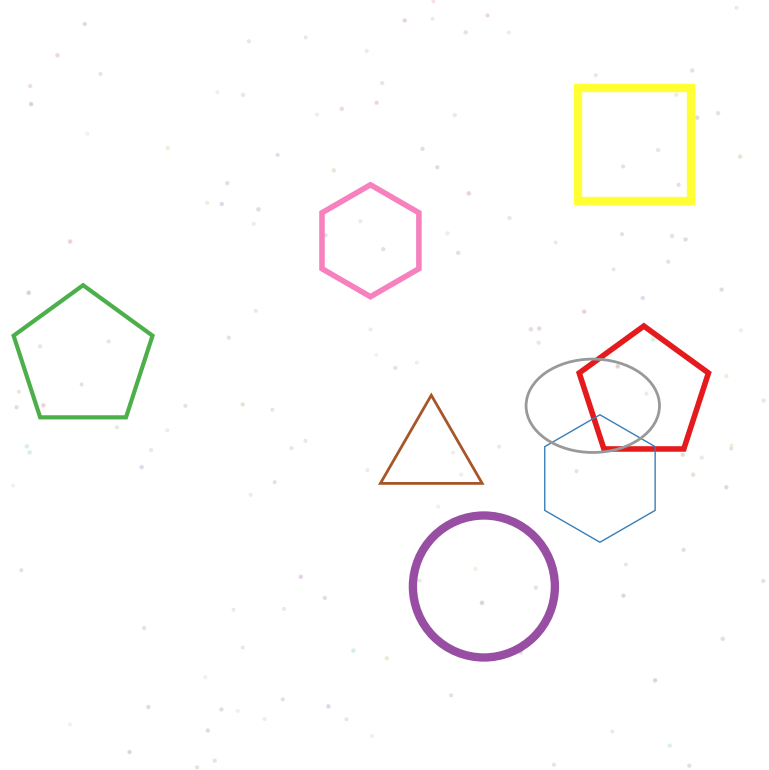[{"shape": "pentagon", "thickness": 2, "radius": 0.44, "center": [0.836, 0.488]}, {"shape": "hexagon", "thickness": 0.5, "radius": 0.41, "center": [0.779, 0.379]}, {"shape": "pentagon", "thickness": 1.5, "radius": 0.47, "center": [0.108, 0.535]}, {"shape": "circle", "thickness": 3, "radius": 0.46, "center": [0.628, 0.238]}, {"shape": "square", "thickness": 3, "radius": 0.37, "center": [0.824, 0.812]}, {"shape": "triangle", "thickness": 1, "radius": 0.38, "center": [0.56, 0.41]}, {"shape": "hexagon", "thickness": 2, "radius": 0.36, "center": [0.481, 0.687]}, {"shape": "oval", "thickness": 1, "radius": 0.43, "center": [0.77, 0.473]}]